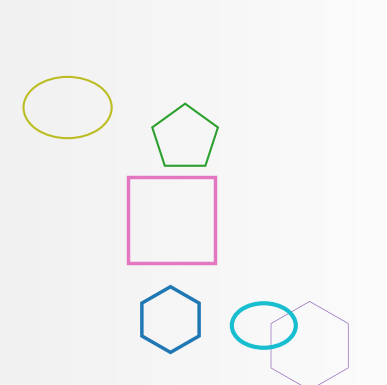[{"shape": "hexagon", "thickness": 2.5, "radius": 0.43, "center": [0.44, 0.17]}, {"shape": "pentagon", "thickness": 1.5, "radius": 0.45, "center": [0.478, 0.642]}, {"shape": "hexagon", "thickness": 0.5, "radius": 0.58, "center": [0.799, 0.102]}, {"shape": "square", "thickness": 2.5, "radius": 0.56, "center": [0.442, 0.429]}, {"shape": "oval", "thickness": 1.5, "radius": 0.57, "center": [0.174, 0.721]}, {"shape": "oval", "thickness": 3, "radius": 0.41, "center": [0.681, 0.155]}]